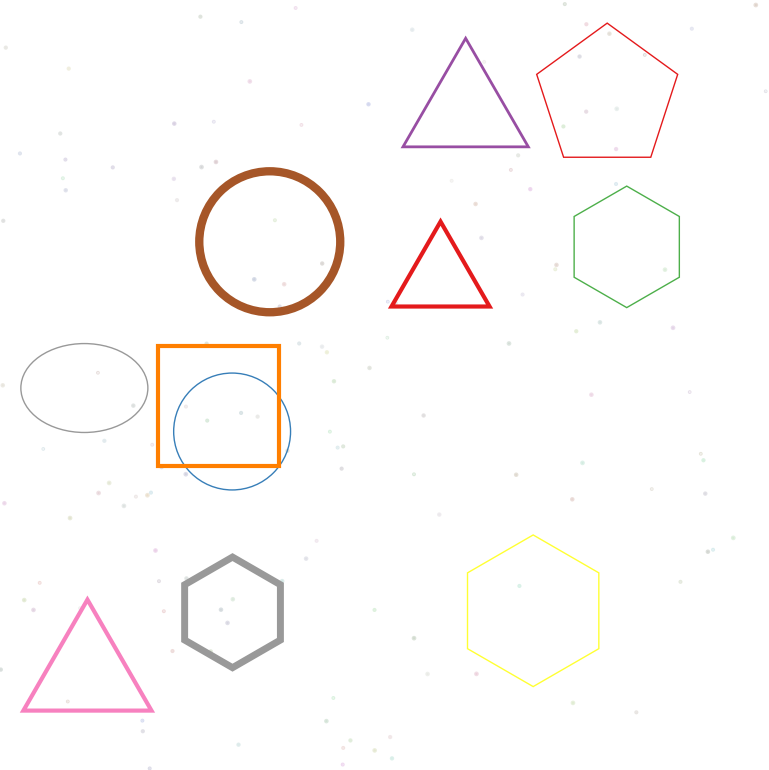[{"shape": "pentagon", "thickness": 0.5, "radius": 0.48, "center": [0.789, 0.874]}, {"shape": "triangle", "thickness": 1.5, "radius": 0.37, "center": [0.572, 0.639]}, {"shape": "circle", "thickness": 0.5, "radius": 0.38, "center": [0.301, 0.44]}, {"shape": "hexagon", "thickness": 0.5, "radius": 0.39, "center": [0.814, 0.679]}, {"shape": "triangle", "thickness": 1, "radius": 0.47, "center": [0.605, 0.856]}, {"shape": "square", "thickness": 1.5, "radius": 0.39, "center": [0.284, 0.473]}, {"shape": "hexagon", "thickness": 0.5, "radius": 0.49, "center": [0.692, 0.207]}, {"shape": "circle", "thickness": 3, "radius": 0.46, "center": [0.35, 0.686]}, {"shape": "triangle", "thickness": 1.5, "radius": 0.48, "center": [0.114, 0.125]}, {"shape": "hexagon", "thickness": 2.5, "radius": 0.36, "center": [0.302, 0.205]}, {"shape": "oval", "thickness": 0.5, "radius": 0.41, "center": [0.11, 0.496]}]